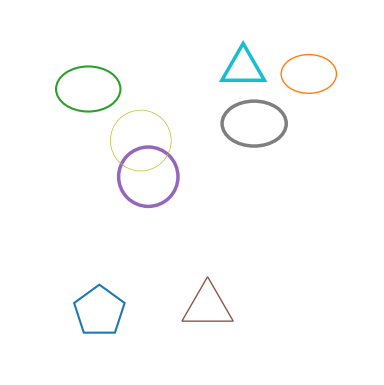[{"shape": "pentagon", "thickness": 1.5, "radius": 0.34, "center": [0.258, 0.192]}, {"shape": "oval", "thickness": 1, "radius": 0.36, "center": [0.802, 0.808]}, {"shape": "oval", "thickness": 1.5, "radius": 0.42, "center": [0.229, 0.769]}, {"shape": "circle", "thickness": 2.5, "radius": 0.39, "center": [0.385, 0.541]}, {"shape": "triangle", "thickness": 1, "radius": 0.38, "center": [0.539, 0.204]}, {"shape": "oval", "thickness": 2.5, "radius": 0.42, "center": [0.66, 0.679]}, {"shape": "circle", "thickness": 0.5, "radius": 0.39, "center": [0.366, 0.635]}, {"shape": "triangle", "thickness": 2.5, "radius": 0.32, "center": [0.632, 0.823]}]